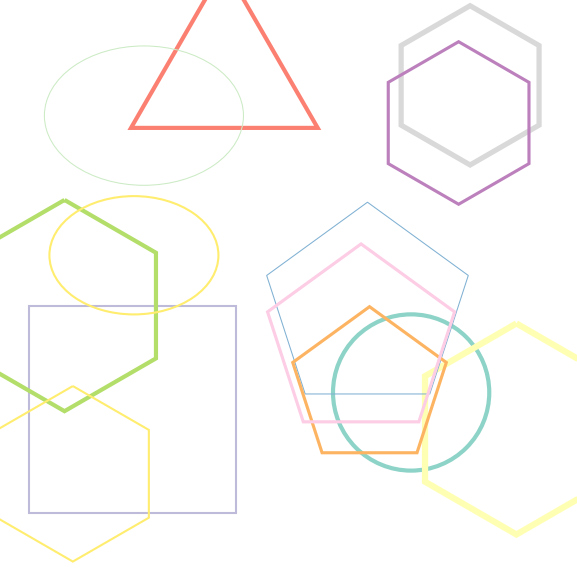[{"shape": "circle", "thickness": 2, "radius": 0.68, "center": [0.712, 0.32]}, {"shape": "hexagon", "thickness": 3, "radius": 0.91, "center": [0.894, 0.256]}, {"shape": "square", "thickness": 1, "radius": 0.9, "center": [0.23, 0.29]}, {"shape": "triangle", "thickness": 2, "radius": 0.93, "center": [0.389, 0.871]}, {"shape": "pentagon", "thickness": 0.5, "radius": 0.92, "center": [0.636, 0.465]}, {"shape": "pentagon", "thickness": 1.5, "radius": 0.7, "center": [0.64, 0.328]}, {"shape": "hexagon", "thickness": 2, "radius": 0.91, "center": [0.112, 0.47]}, {"shape": "pentagon", "thickness": 1.5, "radius": 0.85, "center": [0.625, 0.406]}, {"shape": "hexagon", "thickness": 2.5, "radius": 0.69, "center": [0.814, 0.851]}, {"shape": "hexagon", "thickness": 1.5, "radius": 0.7, "center": [0.794, 0.786]}, {"shape": "oval", "thickness": 0.5, "radius": 0.86, "center": [0.249, 0.799]}, {"shape": "hexagon", "thickness": 1, "radius": 0.76, "center": [0.126, 0.179]}, {"shape": "oval", "thickness": 1, "radius": 0.73, "center": [0.232, 0.557]}]